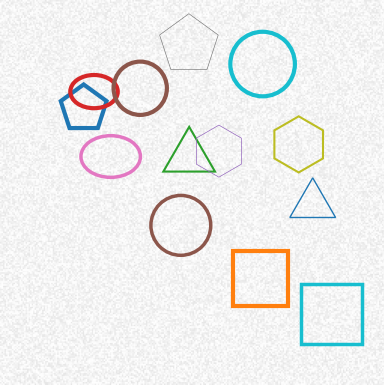[{"shape": "triangle", "thickness": 1, "radius": 0.34, "center": [0.812, 0.469]}, {"shape": "pentagon", "thickness": 3, "radius": 0.31, "center": [0.217, 0.718]}, {"shape": "square", "thickness": 3, "radius": 0.36, "center": [0.675, 0.275]}, {"shape": "triangle", "thickness": 1.5, "radius": 0.39, "center": [0.491, 0.593]}, {"shape": "oval", "thickness": 3, "radius": 0.31, "center": [0.244, 0.762]}, {"shape": "hexagon", "thickness": 0.5, "radius": 0.34, "center": [0.569, 0.607]}, {"shape": "circle", "thickness": 3, "radius": 0.35, "center": [0.364, 0.771]}, {"shape": "circle", "thickness": 2.5, "radius": 0.39, "center": [0.47, 0.415]}, {"shape": "oval", "thickness": 2.5, "radius": 0.39, "center": [0.288, 0.593]}, {"shape": "pentagon", "thickness": 0.5, "radius": 0.4, "center": [0.491, 0.884]}, {"shape": "hexagon", "thickness": 1.5, "radius": 0.36, "center": [0.776, 0.625]}, {"shape": "circle", "thickness": 3, "radius": 0.42, "center": [0.682, 0.834]}, {"shape": "square", "thickness": 2.5, "radius": 0.39, "center": [0.861, 0.185]}]